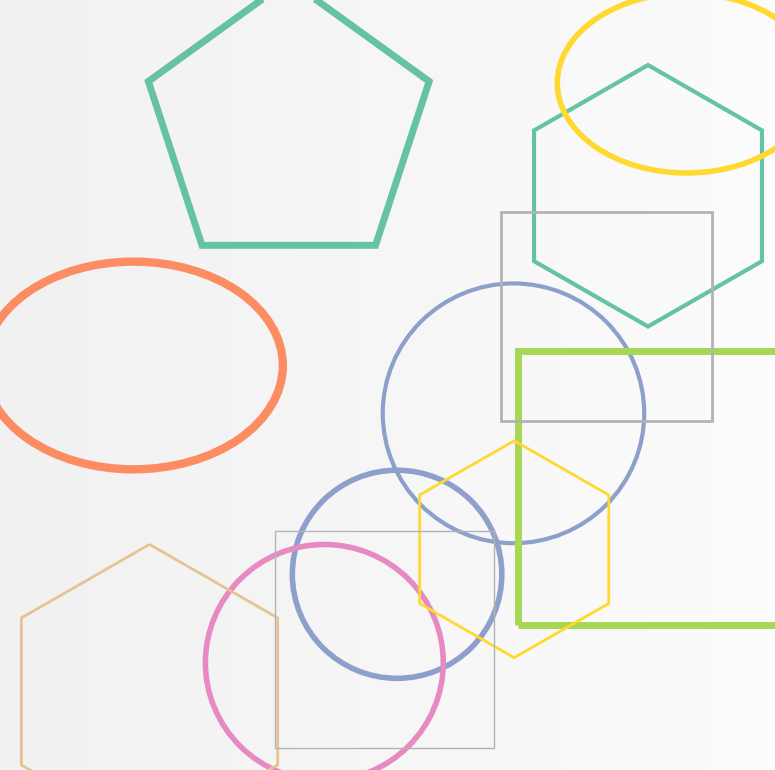[{"shape": "hexagon", "thickness": 1.5, "radius": 0.85, "center": [0.836, 0.746]}, {"shape": "pentagon", "thickness": 2.5, "radius": 0.95, "center": [0.373, 0.835]}, {"shape": "oval", "thickness": 3, "radius": 0.96, "center": [0.172, 0.525]}, {"shape": "circle", "thickness": 1.5, "radius": 0.84, "center": [0.663, 0.463]}, {"shape": "circle", "thickness": 2, "radius": 0.68, "center": [0.512, 0.254]}, {"shape": "circle", "thickness": 2, "radius": 0.77, "center": [0.419, 0.139]}, {"shape": "square", "thickness": 2.5, "radius": 0.89, "center": [0.847, 0.366]}, {"shape": "oval", "thickness": 2, "radius": 0.83, "center": [0.886, 0.892]}, {"shape": "hexagon", "thickness": 1, "radius": 0.7, "center": [0.663, 0.287]}, {"shape": "hexagon", "thickness": 1, "radius": 0.95, "center": [0.193, 0.102]}, {"shape": "square", "thickness": 0.5, "radius": 0.71, "center": [0.496, 0.169]}, {"shape": "square", "thickness": 1, "radius": 0.68, "center": [0.783, 0.59]}]